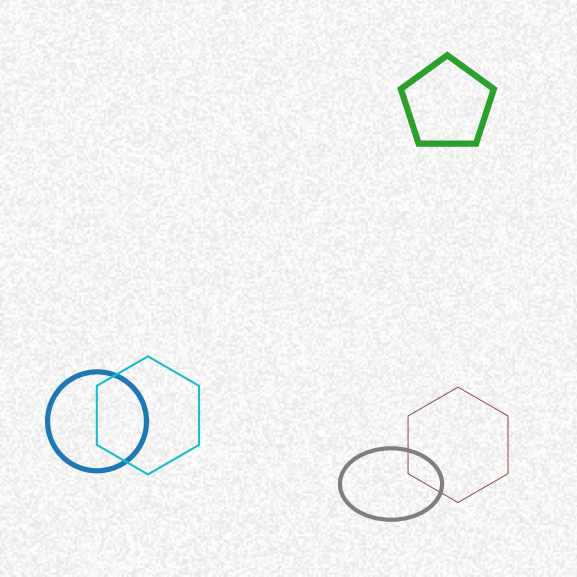[{"shape": "circle", "thickness": 2.5, "radius": 0.43, "center": [0.168, 0.27]}, {"shape": "pentagon", "thickness": 3, "radius": 0.42, "center": [0.775, 0.819]}, {"shape": "hexagon", "thickness": 0.5, "radius": 0.5, "center": [0.793, 0.229]}, {"shape": "oval", "thickness": 2, "radius": 0.44, "center": [0.677, 0.161]}, {"shape": "hexagon", "thickness": 1, "radius": 0.51, "center": [0.256, 0.28]}]